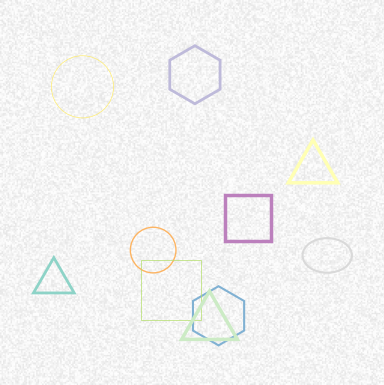[{"shape": "triangle", "thickness": 2, "radius": 0.31, "center": [0.14, 0.27]}, {"shape": "triangle", "thickness": 2.5, "radius": 0.37, "center": [0.813, 0.562]}, {"shape": "hexagon", "thickness": 2, "radius": 0.38, "center": [0.506, 0.806]}, {"shape": "hexagon", "thickness": 1.5, "radius": 0.38, "center": [0.568, 0.18]}, {"shape": "circle", "thickness": 1, "radius": 0.3, "center": [0.398, 0.351]}, {"shape": "square", "thickness": 0.5, "radius": 0.39, "center": [0.444, 0.247]}, {"shape": "oval", "thickness": 1.5, "radius": 0.32, "center": [0.85, 0.337]}, {"shape": "square", "thickness": 2.5, "radius": 0.3, "center": [0.645, 0.433]}, {"shape": "triangle", "thickness": 2.5, "radius": 0.42, "center": [0.544, 0.16]}, {"shape": "circle", "thickness": 0.5, "radius": 0.4, "center": [0.214, 0.774]}]